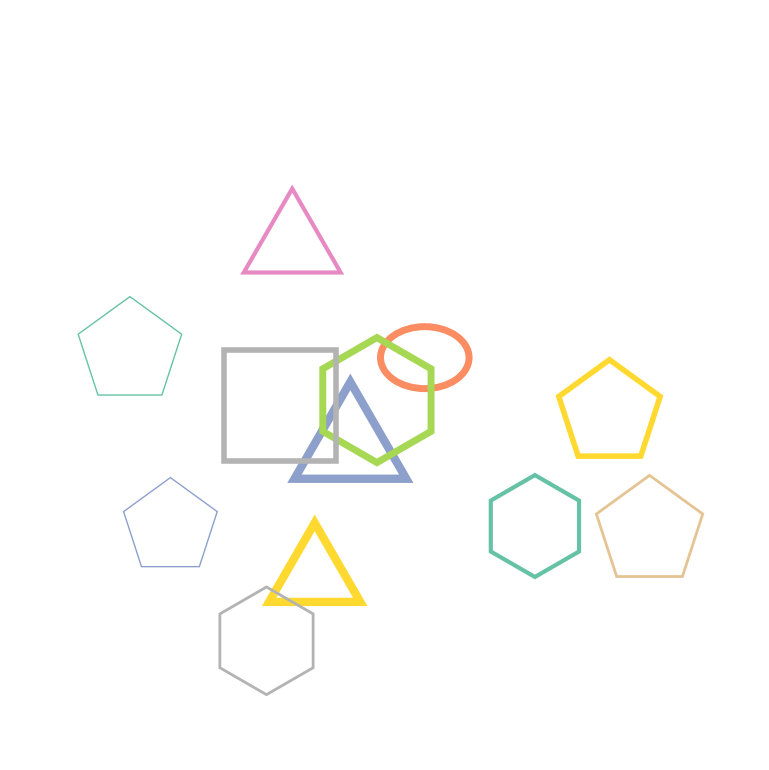[{"shape": "pentagon", "thickness": 0.5, "radius": 0.35, "center": [0.169, 0.544]}, {"shape": "hexagon", "thickness": 1.5, "radius": 0.33, "center": [0.695, 0.317]}, {"shape": "oval", "thickness": 2.5, "radius": 0.29, "center": [0.552, 0.536]}, {"shape": "pentagon", "thickness": 0.5, "radius": 0.32, "center": [0.221, 0.316]}, {"shape": "triangle", "thickness": 3, "radius": 0.42, "center": [0.455, 0.42]}, {"shape": "triangle", "thickness": 1.5, "radius": 0.36, "center": [0.38, 0.682]}, {"shape": "hexagon", "thickness": 2.5, "radius": 0.41, "center": [0.49, 0.48]}, {"shape": "triangle", "thickness": 3, "radius": 0.34, "center": [0.409, 0.252]}, {"shape": "pentagon", "thickness": 2, "radius": 0.35, "center": [0.792, 0.464]}, {"shape": "pentagon", "thickness": 1, "radius": 0.36, "center": [0.844, 0.31]}, {"shape": "hexagon", "thickness": 1, "radius": 0.35, "center": [0.346, 0.168]}, {"shape": "square", "thickness": 2, "radius": 0.36, "center": [0.364, 0.473]}]